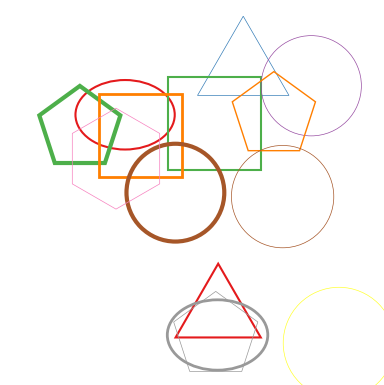[{"shape": "triangle", "thickness": 1.5, "radius": 0.64, "center": [0.567, 0.187]}, {"shape": "oval", "thickness": 1.5, "radius": 0.64, "center": [0.325, 0.702]}, {"shape": "triangle", "thickness": 0.5, "radius": 0.69, "center": [0.632, 0.821]}, {"shape": "square", "thickness": 1.5, "radius": 0.61, "center": [0.557, 0.68]}, {"shape": "pentagon", "thickness": 3, "radius": 0.55, "center": [0.207, 0.666]}, {"shape": "circle", "thickness": 0.5, "radius": 0.65, "center": [0.808, 0.777]}, {"shape": "pentagon", "thickness": 1, "radius": 0.57, "center": [0.711, 0.7]}, {"shape": "square", "thickness": 2, "radius": 0.54, "center": [0.364, 0.647]}, {"shape": "circle", "thickness": 0.5, "radius": 0.72, "center": [0.88, 0.109]}, {"shape": "circle", "thickness": 0.5, "radius": 0.66, "center": [0.734, 0.489]}, {"shape": "circle", "thickness": 3, "radius": 0.64, "center": [0.456, 0.5]}, {"shape": "hexagon", "thickness": 0.5, "radius": 0.66, "center": [0.301, 0.588]}, {"shape": "oval", "thickness": 2, "radius": 0.65, "center": [0.565, 0.13]}, {"shape": "pentagon", "thickness": 0.5, "radius": 0.57, "center": [0.56, 0.128]}]